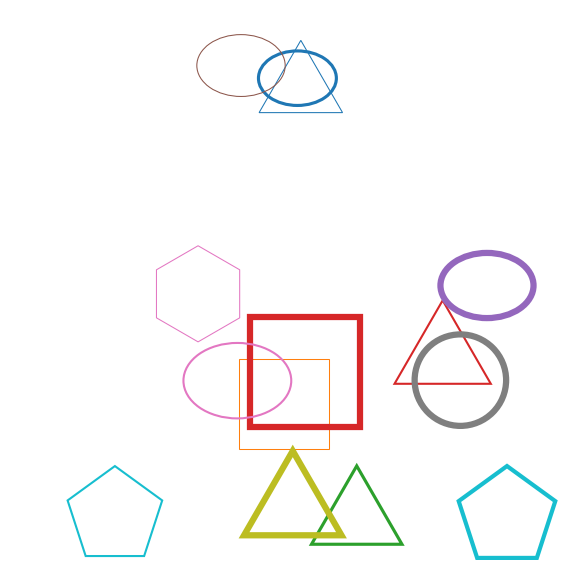[{"shape": "oval", "thickness": 1.5, "radius": 0.34, "center": [0.515, 0.864]}, {"shape": "triangle", "thickness": 0.5, "radius": 0.42, "center": [0.521, 0.846]}, {"shape": "square", "thickness": 0.5, "radius": 0.39, "center": [0.491, 0.299]}, {"shape": "triangle", "thickness": 1.5, "radius": 0.45, "center": [0.618, 0.102]}, {"shape": "square", "thickness": 3, "radius": 0.48, "center": [0.529, 0.354]}, {"shape": "triangle", "thickness": 1, "radius": 0.48, "center": [0.767, 0.383]}, {"shape": "oval", "thickness": 3, "radius": 0.4, "center": [0.843, 0.505]}, {"shape": "oval", "thickness": 0.5, "radius": 0.38, "center": [0.417, 0.886]}, {"shape": "oval", "thickness": 1, "radius": 0.47, "center": [0.411, 0.34]}, {"shape": "hexagon", "thickness": 0.5, "radius": 0.42, "center": [0.343, 0.49]}, {"shape": "circle", "thickness": 3, "radius": 0.4, "center": [0.797, 0.341]}, {"shape": "triangle", "thickness": 3, "radius": 0.49, "center": [0.507, 0.121]}, {"shape": "pentagon", "thickness": 1, "radius": 0.43, "center": [0.199, 0.106]}, {"shape": "pentagon", "thickness": 2, "radius": 0.44, "center": [0.878, 0.104]}]